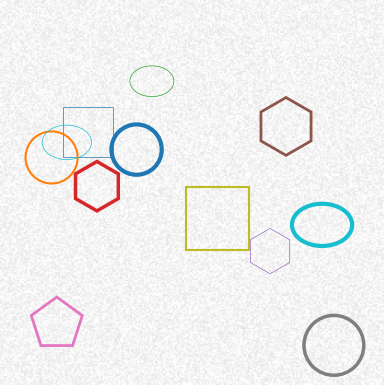[{"shape": "square", "thickness": 0.5, "radius": 0.32, "center": [0.228, 0.657]}, {"shape": "circle", "thickness": 3, "radius": 0.33, "center": [0.355, 0.611]}, {"shape": "circle", "thickness": 1.5, "radius": 0.34, "center": [0.134, 0.591]}, {"shape": "oval", "thickness": 0.5, "radius": 0.29, "center": [0.394, 0.789]}, {"shape": "hexagon", "thickness": 2.5, "radius": 0.32, "center": [0.252, 0.516]}, {"shape": "hexagon", "thickness": 0.5, "radius": 0.29, "center": [0.701, 0.348]}, {"shape": "hexagon", "thickness": 2, "radius": 0.38, "center": [0.743, 0.672]}, {"shape": "pentagon", "thickness": 2, "radius": 0.35, "center": [0.147, 0.159]}, {"shape": "circle", "thickness": 2.5, "radius": 0.39, "center": [0.867, 0.103]}, {"shape": "square", "thickness": 1.5, "radius": 0.41, "center": [0.565, 0.432]}, {"shape": "oval", "thickness": 3, "radius": 0.39, "center": [0.837, 0.416]}, {"shape": "oval", "thickness": 0.5, "radius": 0.32, "center": [0.174, 0.63]}]